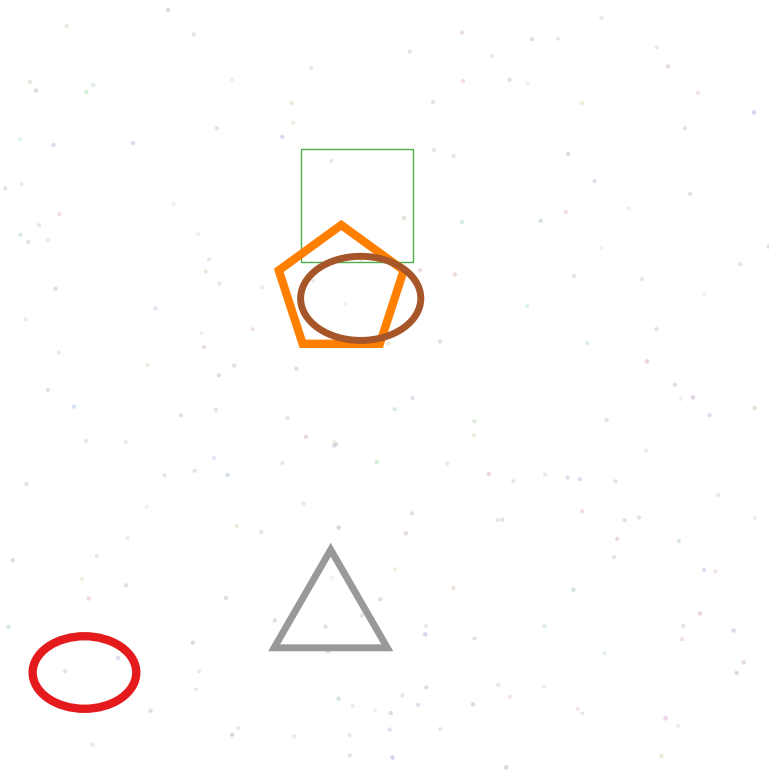[{"shape": "oval", "thickness": 3, "radius": 0.34, "center": [0.11, 0.127]}, {"shape": "square", "thickness": 0.5, "radius": 0.37, "center": [0.464, 0.734]}, {"shape": "pentagon", "thickness": 3, "radius": 0.43, "center": [0.443, 0.623]}, {"shape": "oval", "thickness": 2.5, "radius": 0.39, "center": [0.468, 0.613]}, {"shape": "triangle", "thickness": 2.5, "radius": 0.42, "center": [0.429, 0.201]}]